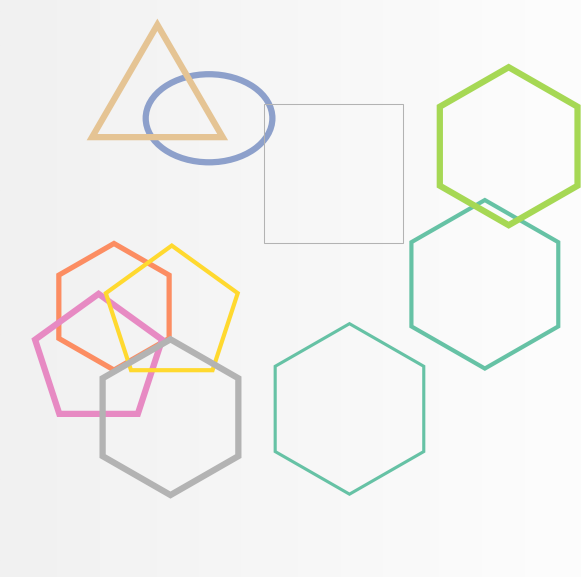[{"shape": "hexagon", "thickness": 2, "radius": 0.73, "center": [0.834, 0.507]}, {"shape": "hexagon", "thickness": 1.5, "radius": 0.74, "center": [0.601, 0.291]}, {"shape": "hexagon", "thickness": 2.5, "radius": 0.55, "center": [0.196, 0.468]}, {"shape": "oval", "thickness": 3, "radius": 0.54, "center": [0.36, 0.794]}, {"shape": "pentagon", "thickness": 3, "radius": 0.57, "center": [0.17, 0.375]}, {"shape": "hexagon", "thickness": 3, "radius": 0.68, "center": [0.875, 0.746]}, {"shape": "pentagon", "thickness": 2, "radius": 0.6, "center": [0.296, 0.455]}, {"shape": "triangle", "thickness": 3, "radius": 0.65, "center": [0.271, 0.826]}, {"shape": "hexagon", "thickness": 3, "radius": 0.67, "center": [0.293, 0.277]}, {"shape": "square", "thickness": 0.5, "radius": 0.6, "center": [0.574, 0.699]}]